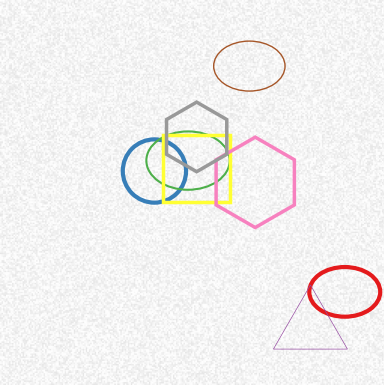[{"shape": "oval", "thickness": 3, "radius": 0.46, "center": [0.895, 0.242]}, {"shape": "circle", "thickness": 3, "radius": 0.41, "center": [0.401, 0.556]}, {"shape": "oval", "thickness": 1.5, "radius": 0.54, "center": [0.488, 0.583]}, {"shape": "triangle", "thickness": 0.5, "radius": 0.56, "center": [0.806, 0.149]}, {"shape": "square", "thickness": 2.5, "radius": 0.44, "center": [0.512, 0.563]}, {"shape": "oval", "thickness": 1, "radius": 0.46, "center": [0.648, 0.828]}, {"shape": "hexagon", "thickness": 2.5, "radius": 0.59, "center": [0.663, 0.526]}, {"shape": "hexagon", "thickness": 2.5, "radius": 0.45, "center": [0.511, 0.644]}]